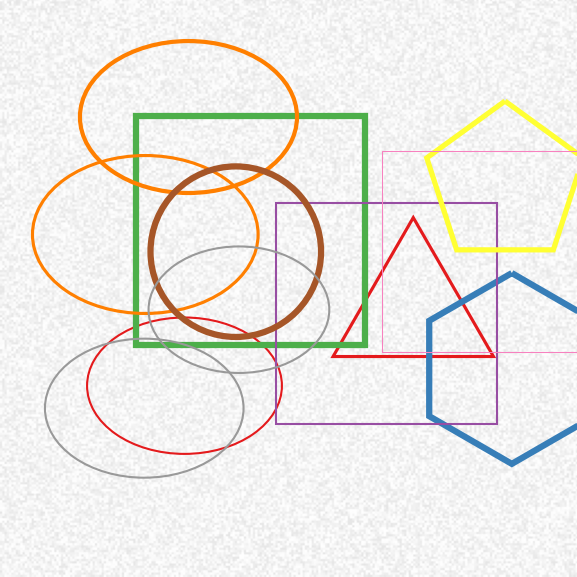[{"shape": "oval", "thickness": 1, "radius": 0.84, "center": [0.319, 0.331]}, {"shape": "triangle", "thickness": 1.5, "radius": 0.8, "center": [0.716, 0.462]}, {"shape": "hexagon", "thickness": 3, "radius": 0.83, "center": [0.886, 0.361]}, {"shape": "square", "thickness": 3, "radius": 0.99, "center": [0.434, 0.6]}, {"shape": "square", "thickness": 1, "radius": 0.96, "center": [0.67, 0.457]}, {"shape": "oval", "thickness": 1.5, "radius": 0.98, "center": [0.252, 0.593]}, {"shape": "oval", "thickness": 2, "radius": 0.94, "center": [0.326, 0.796]}, {"shape": "pentagon", "thickness": 2.5, "radius": 0.71, "center": [0.874, 0.682]}, {"shape": "circle", "thickness": 3, "radius": 0.74, "center": [0.408, 0.563]}, {"shape": "square", "thickness": 0.5, "radius": 0.87, "center": [0.836, 0.564]}, {"shape": "oval", "thickness": 1, "radius": 0.78, "center": [0.414, 0.463]}, {"shape": "oval", "thickness": 1, "radius": 0.86, "center": [0.25, 0.292]}]